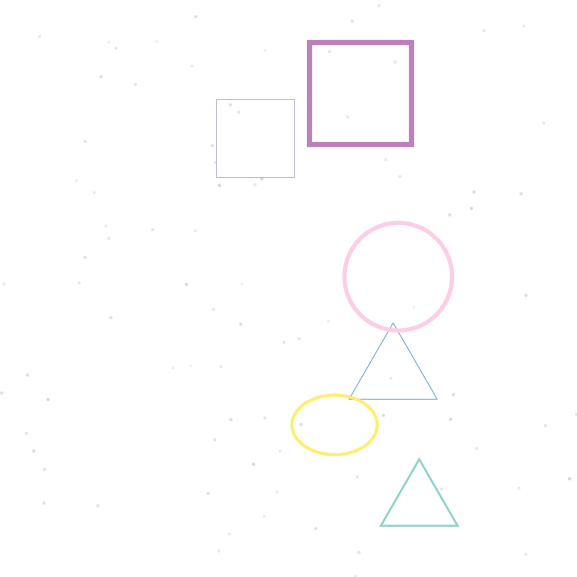[{"shape": "triangle", "thickness": 1, "radius": 0.38, "center": [0.726, 0.127]}, {"shape": "square", "thickness": 0.5, "radius": 0.34, "center": [0.442, 0.76]}, {"shape": "triangle", "thickness": 0.5, "radius": 0.44, "center": [0.681, 0.352]}, {"shape": "circle", "thickness": 2, "radius": 0.47, "center": [0.69, 0.52]}, {"shape": "square", "thickness": 2.5, "radius": 0.44, "center": [0.623, 0.838]}, {"shape": "oval", "thickness": 1.5, "radius": 0.37, "center": [0.579, 0.263]}]